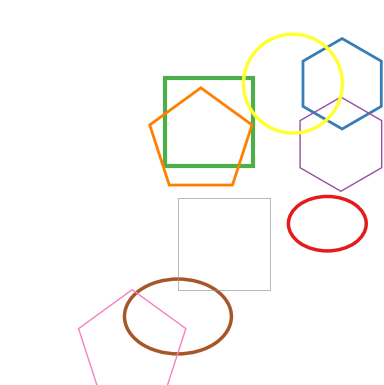[{"shape": "oval", "thickness": 2.5, "radius": 0.51, "center": [0.85, 0.419]}, {"shape": "hexagon", "thickness": 2, "radius": 0.59, "center": [0.889, 0.782]}, {"shape": "square", "thickness": 3, "radius": 0.57, "center": [0.544, 0.684]}, {"shape": "hexagon", "thickness": 1, "radius": 0.61, "center": [0.885, 0.626]}, {"shape": "pentagon", "thickness": 2, "radius": 0.7, "center": [0.522, 0.632]}, {"shape": "circle", "thickness": 2.5, "radius": 0.64, "center": [0.761, 0.783]}, {"shape": "oval", "thickness": 2.5, "radius": 0.69, "center": [0.462, 0.178]}, {"shape": "pentagon", "thickness": 1, "radius": 0.73, "center": [0.343, 0.101]}, {"shape": "square", "thickness": 0.5, "radius": 0.6, "center": [0.582, 0.366]}]